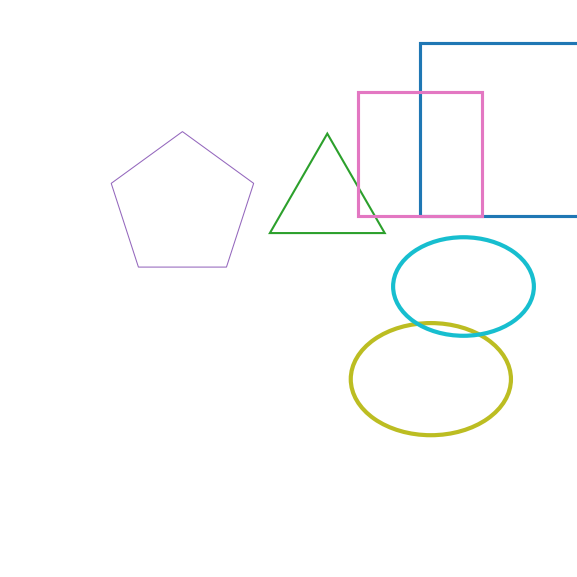[{"shape": "square", "thickness": 1.5, "radius": 0.75, "center": [0.877, 0.775]}, {"shape": "triangle", "thickness": 1, "radius": 0.57, "center": [0.567, 0.653]}, {"shape": "pentagon", "thickness": 0.5, "radius": 0.65, "center": [0.316, 0.642]}, {"shape": "square", "thickness": 1.5, "radius": 0.53, "center": [0.727, 0.733]}, {"shape": "oval", "thickness": 2, "radius": 0.69, "center": [0.746, 0.343]}, {"shape": "oval", "thickness": 2, "radius": 0.61, "center": [0.803, 0.503]}]